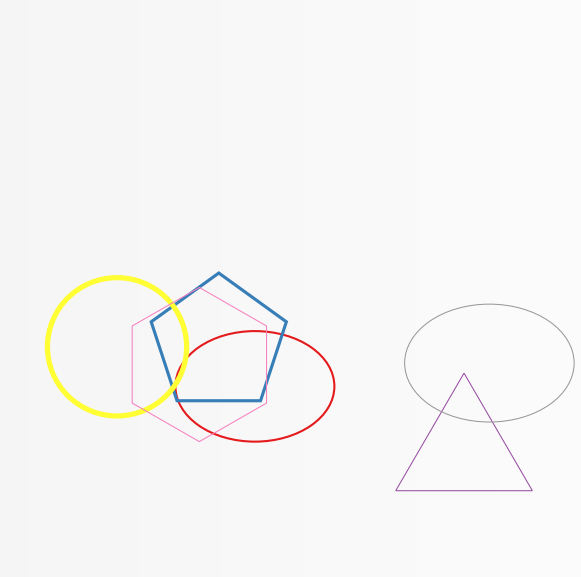[{"shape": "oval", "thickness": 1, "radius": 0.68, "center": [0.439, 0.33]}, {"shape": "pentagon", "thickness": 1.5, "radius": 0.61, "center": [0.376, 0.404]}, {"shape": "triangle", "thickness": 0.5, "radius": 0.68, "center": [0.798, 0.217]}, {"shape": "circle", "thickness": 2.5, "radius": 0.6, "center": [0.201, 0.399]}, {"shape": "hexagon", "thickness": 0.5, "radius": 0.67, "center": [0.343, 0.368]}, {"shape": "oval", "thickness": 0.5, "radius": 0.73, "center": [0.842, 0.37]}]